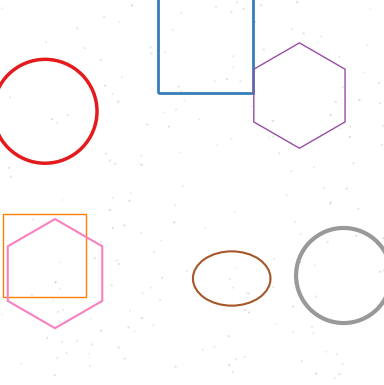[{"shape": "circle", "thickness": 2.5, "radius": 0.67, "center": [0.117, 0.711]}, {"shape": "square", "thickness": 2, "radius": 0.62, "center": [0.534, 0.883]}, {"shape": "hexagon", "thickness": 1, "radius": 0.68, "center": [0.778, 0.752]}, {"shape": "square", "thickness": 1, "radius": 0.54, "center": [0.116, 0.337]}, {"shape": "oval", "thickness": 1.5, "radius": 0.5, "center": [0.602, 0.277]}, {"shape": "hexagon", "thickness": 1.5, "radius": 0.71, "center": [0.143, 0.289]}, {"shape": "circle", "thickness": 3, "radius": 0.62, "center": [0.892, 0.284]}]